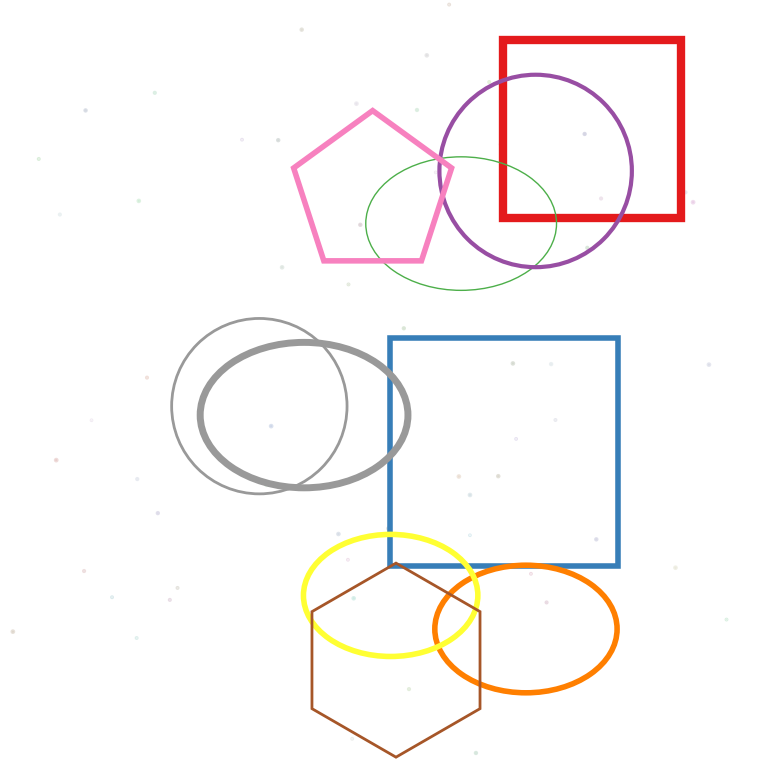[{"shape": "square", "thickness": 3, "radius": 0.58, "center": [0.769, 0.832]}, {"shape": "square", "thickness": 2, "radius": 0.74, "center": [0.655, 0.413]}, {"shape": "oval", "thickness": 0.5, "radius": 0.62, "center": [0.599, 0.71]}, {"shape": "circle", "thickness": 1.5, "radius": 0.62, "center": [0.696, 0.778]}, {"shape": "oval", "thickness": 2, "radius": 0.59, "center": [0.683, 0.183]}, {"shape": "oval", "thickness": 2, "radius": 0.57, "center": [0.507, 0.227]}, {"shape": "hexagon", "thickness": 1, "radius": 0.63, "center": [0.514, 0.143]}, {"shape": "pentagon", "thickness": 2, "radius": 0.54, "center": [0.484, 0.748]}, {"shape": "circle", "thickness": 1, "radius": 0.57, "center": [0.337, 0.473]}, {"shape": "oval", "thickness": 2.5, "radius": 0.67, "center": [0.395, 0.461]}]